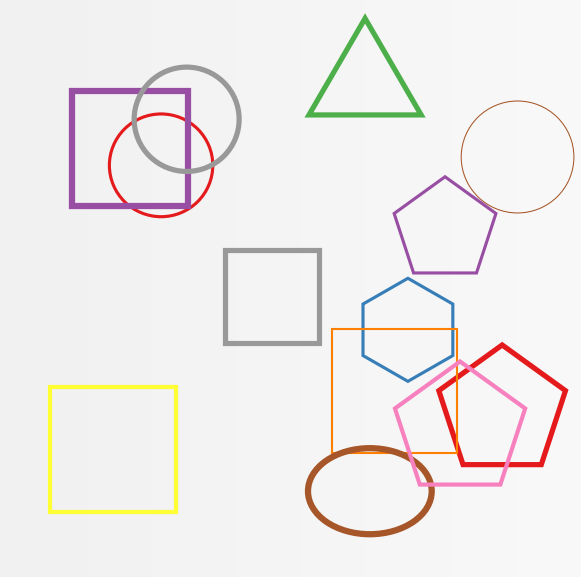[{"shape": "pentagon", "thickness": 2.5, "radius": 0.57, "center": [0.864, 0.287]}, {"shape": "circle", "thickness": 1.5, "radius": 0.44, "center": [0.277, 0.713]}, {"shape": "hexagon", "thickness": 1.5, "radius": 0.45, "center": [0.702, 0.428]}, {"shape": "triangle", "thickness": 2.5, "radius": 0.56, "center": [0.628, 0.856]}, {"shape": "pentagon", "thickness": 1.5, "radius": 0.46, "center": [0.766, 0.601]}, {"shape": "square", "thickness": 3, "radius": 0.5, "center": [0.224, 0.741]}, {"shape": "square", "thickness": 1, "radius": 0.54, "center": [0.678, 0.322]}, {"shape": "square", "thickness": 2, "radius": 0.54, "center": [0.194, 0.221]}, {"shape": "oval", "thickness": 3, "radius": 0.53, "center": [0.636, 0.149]}, {"shape": "circle", "thickness": 0.5, "radius": 0.48, "center": [0.89, 0.727]}, {"shape": "pentagon", "thickness": 2, "radius": 0.59, "center": [0.792, 0.255]}, {"shape": "square", "thickness": 2.5, "radius": 0.4, "center": [0.468, 0.486]}, {"shape": "circle", "thickness": 2.5, "radius": 0.45, "center": [0.321, 0.793]}]